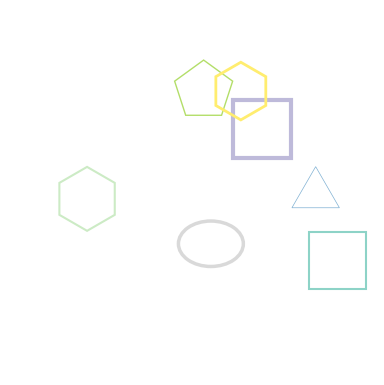[{"shape": "square", "thickness": 1.5, "radius": 0.37, "center": [0.876, 0.323]}, {"shape": "square", "thickness": 3, "radius": 0.38, "center": [0.681, 0.665]}, {"shape": "triangle", "thickness": 0.5, "radius": 0.36, "center": [0.82, 0.496]}, {"shape": "pentagon", "thickness": 1, "radius": 0.4, "center": [0.529, 0.765]}, {"shape": "oval", "thickness": 2.5, "radius": 0.42, "center": [0.548, 0.367]}, {"shape": "hexagon", "thickness": 1.5, "radius": 0.42, "center": [0.226, 0.483]}, {"shape": "hexagon", "thickness": 2, "radius": 0.37, "center": [0.626, 0.763]}]